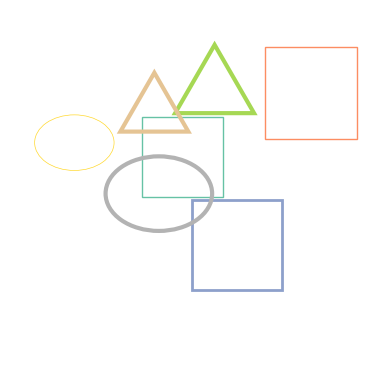[{"shape": "square", "thickness": 1, "radius": 0.52, "center": [0.474, 0.592]}, {"shape": "square", "thickness": 1, "radius": 0.6, "center": [0.807, 0.759]}, {"shape": "square", "thickness": 2, "radius": 0.59, "center": [0.615, 0.364]}, {"shape": "triangle", "thickness": 3, "radius": 0.59, "center": [0.557, 0.765]}, {"shape": "oval", "thickness": 0.5, "radius": 0.52, "center": [0.193, 0.629]}, {"shape": "triangle", "thickness": 3, "radius": 0.51, "center": [0.401, 0.709]}, {"shape": "oval", "thickness": 3, "radius": 0.69, "center": [0.413, 0.497]}]